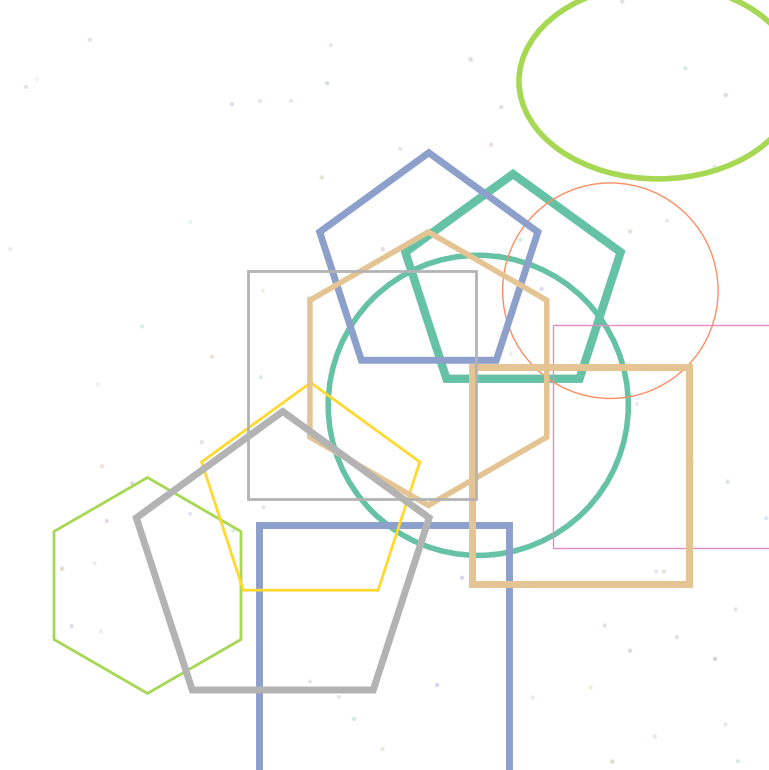[{"shape": "pentagon", "thickness": 3, "radius": 0.73, "center": [0.666, 0.627]}, {"shape": "circle", "thickness": 2, "radius": 0.97, "center": [0.621, 0.474]}, {"shape": "circle", "thickness": 0.5, "radius": 0.7, "center": [0.793, 0.622]}, {"shape": "pentagon", "thickness": 2.5, "radius": 0.74, "center": [0.557, 0.653]}, {"shape": "square", "thickness": 2.5, "radius": 0.81, "center": [0.499, 0.156]}, {"shape": "square", "thickness": 0.5, "radius": 0.72, "center": [0.862, 0.433]}, {"shape": "hexagon", "thickness": 1, "radius": 0.7, "center": [0.192, 0.24]}, {"shape": "oval", "thickness": 2, "radius": 0.9, "center": [0.855, 0.894]}, {"shape": "pentagon", "thickness": 1, "radius": 0.74, "center": [0.404, 0.354]}, {"shape": "square", "thickness": 2.5, "radius": 0.7, "center": [0.753, 0.382]}, {"shape": "hexagon", "thickness": 2, "radius": 0.89, "center": [0.556, 0.521]}, {"shape": "square", "thickness": 1, "radius": 0.74, "center": [0.47, 0.5]}, {"shape": "pentagon", "thickness": 2.5, "radius": 1.0, "center": [0.367, 0.266]}]